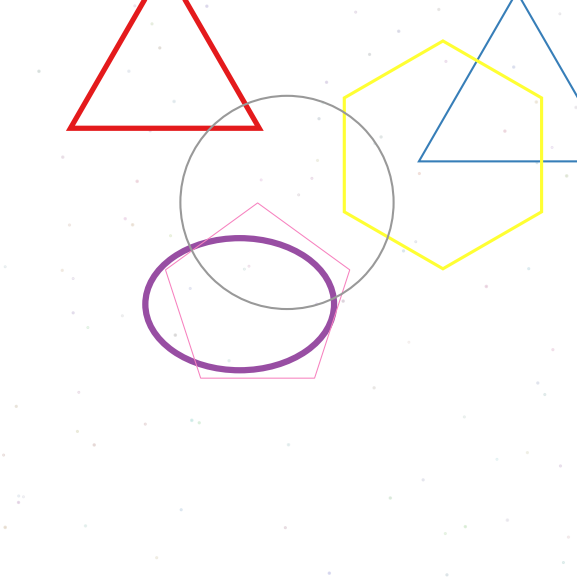[{"shape": "triangle", "thickness": 2.5, "radius": 0.94, "center": [0.285, 0.871]}, {"shape": "triangle", "thickness": 1, "radius": 0.98, "center": [0.895, 0.818]}, {"shape": "oval", "thickness": 3, "radius": 0.82, "center": [0.415, 0.472]}, {"shape": "hexagon", "thickness": 1.5, "radius": 0.99, "center": [0.767, 0.731]}, {"shape": "pentagon", "thickness": 0.5, "radius": 0.84, "center": [0.446, 0.48]}, {"shape": "circle", "thickness": 1, "radius": 0.92, "center": [0.497, 0.649]}]